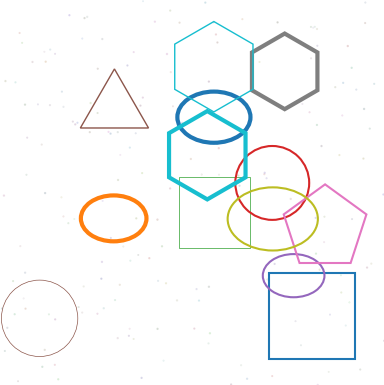[{"shape": "oval", "thickness": 3, "radius": 0.47, "center": [0.556, 0.696]}, {"shape": "square", "thickness": 1.5, "radius": 0.56, "center": [0.811, 0.178]}, {"shape": "oval", "thickness": 3, "radius": 0.43, "center": [0.295, 0.433]}, {"shape": "square", "thickness": 0.5, "radius": 0.46, "center": [0.558, 0.448]}, {"shape": "circle", "thickness": 1.5, "radius": 0.48, "center": [0.707, 0.525]}, {"shape": "oval", "thickness": 1.5, "radius": 0.4, "center": [0.763, 0.284]}, {"shape": "circle", "thickness": 0.5, "radius": 0.5, "center": [0.103, 0.173]}, {"shape": "triangle", "thickness": 1, "radius": 0.51, "center": [0.297, 0.719]}, {"shape": "pentagon", "thickness": 1.5, "radius": 0.56, "center": [0.844, 0.408]}, {"shape": "hexagon", "thickness": 3, "radius": 0.49, "center": [0.739, 0.815]}, {"shape": "oval", "thickness": 1.5, "radius": 0.59, "center": [0.708, 0.431]}, {"shape": "hexagon", "thickness": 1, "radius": 0.59, "center": [0.555, 0.827]}, {"shape": "hexagon", "thickness": 3, "radius": 0.57, "center": [0.538, 0.597]}]